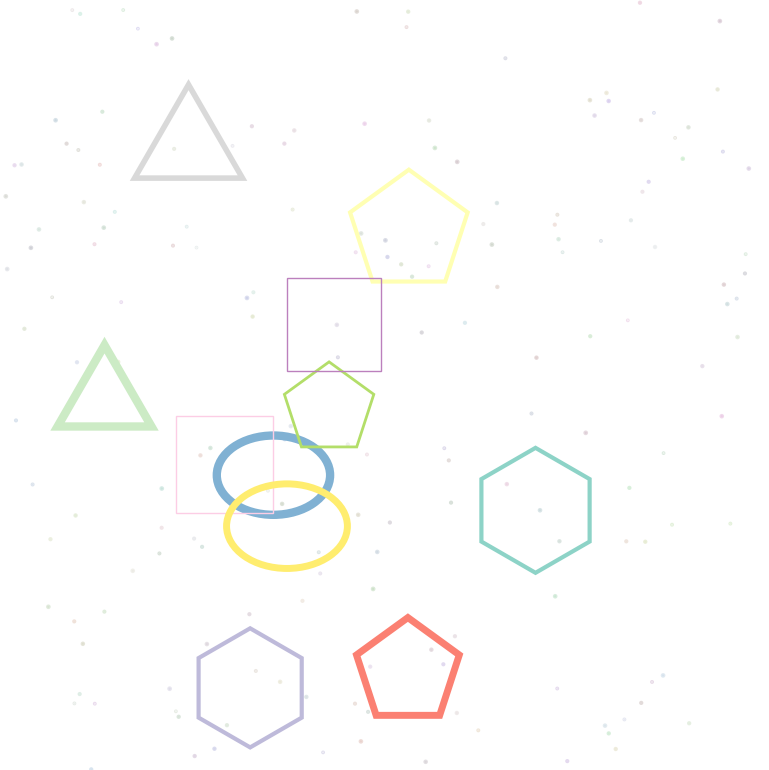[{"shape": "hexagon", "thickness": 1.5, "radius": 0.41, "center": [0.695, 0.337]}, {"shape": "pentagon", "thickness": 1.5, "radius": 0.4, "center": [0.531, 0.699]}, {"shape": "hexagon", "thickness": 1.5, "radius": 0.39, "center": [0.325, 0.107]}, {"shape": "pentagon", "thickness": 2.5, "radius": 0.35, "center": [0.53, 0.128]}, {"shape": "oval", "thickness": 3, "radius": 0.37, "center": [0.355, 0.383]}, {"shape": "pentagon", "thickness": 1, "radius": 0.31, "center": [0.427, 0.469]}, {"shape": "square", "thickness": 0.5, "radius": 0.31, "center": [0.292, 0.397]}, {"shape": "triangle", "thickness": 2, "radius": 0.4, "center": [0.245, 0.809]}, {"shape": "square", "thickness": 0.5, "radius": 0.3, "center": [0.434, 0.578]}, {"shape": "triangle", "thickness": 3, "radius": 0.35, "center": [0.136, 0.481]}, {"shape": "oval", "thickness": 2.5, "radius": 0.39, "center": [0.373, 0.317]}]